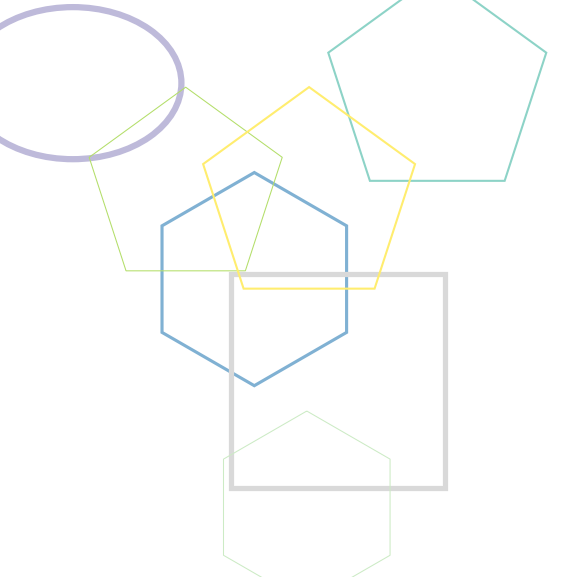[{"shape": "pentagon", "thickness": 1, "radius": 0.99, "center": [0.757, 0.847]}, {"shape": "oval", "thickness": 3, "radius": 0.94, "center": [0.126, 0.855]}, {"shape": "hexagon", "thickness": 1.5, "radius": 0.92, "center": [0.44, 0.516]}, {"shape": "pentagon", "thickness": 0.5, "radius": 0.88, "center": [0.322, 0.672]}, {"shape": "square", "thickness": 2.5, "radius": 0.92, "center": [0.586, 0.34]}, {"shape": "hexagon", "thickness": 0.5, "radius": 0.83, "center": [0.531, 0.121]}, {"shape": "pentagon", "thickness": 1, "radius": 0.96, "center": [0.535, 0.655]}]